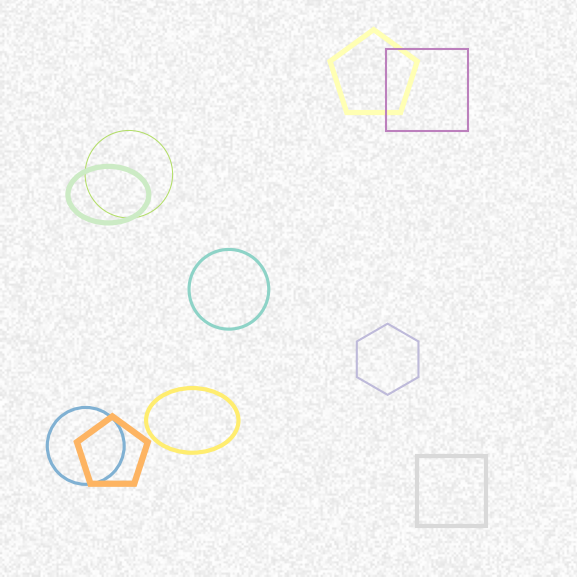[{"shape": "circle", "thickness": 1.5, "radius": 0.35, "center": [0.396, 0.498]}, {"shape": "pentagon", "thickness": 2.5, "radius": 0.4, "center": [0.647, 0.868]}, {"shape": "hexagon", "thickness": 1, "radius": 0.31, "center": [0.671, 0.377]}, {"shape": "circle", "thickness": 1.5, "radius": 0.33, "center": [0.148, 0.227]}, {"shape": "pentagon", "thickness": 3, "radius": 0.32, "center": [0.195, 0.214]}, {"shape": "circle", "thickness": 0.5, "radius": 0.38, "center": [0.223, 0.697]}, {"shape": "square", "thickness": 2, "radius": 0.3, "center": [0.782, 0.149]}, {"shape": "square", "thickness": 1, "radius": 0.35, "center": [0.74, 0.844]}, {"shape": "oval", "thickness": 2.5, "radius": 0.35, "center": [0.188, 0.662]}, {"shape": "oval", "thickness": 2, "radius": 0.4, "center": [0.333, 0.271]}]